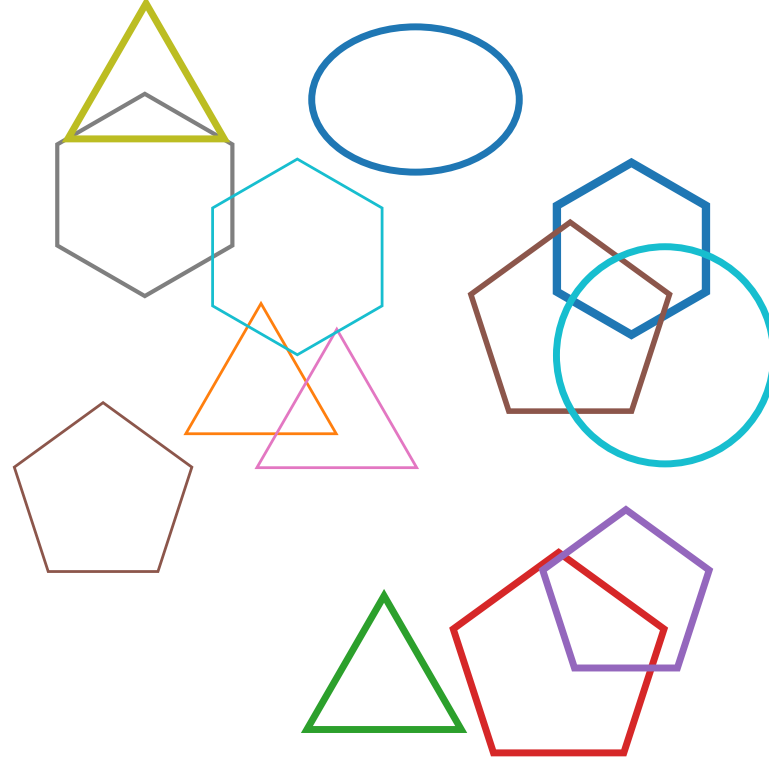[{"shape": "hexagon", "thickness": 3, "radius": 0.56, "center": [0.82, 0.677]}, {"shape": "oval", "thickness": 2.5, "radius": 0.67, "center": [0.54, 0.871]}, {"shape": "triangle", "thickness": 1, "radius": 0.56, "center": [0.339, 0.493]}, {"shape": "triangle", "thickness": 2.5, "radius": 0.58, "center": [0.499, 0.11]}, {"shape": "pentagon", "thickness": 2.5, "radius": 0.72, "center": [0.726, 0.139]}, {"shape": "pentagon", "thickness": 2.5, "radius": 0.57, "center": [0.813, 0.224]}, {"shape": "pentagon", "thickness": 1, "radius": 0.61, "center": [0.134, 0.356]}, {"shape": "pentagon", "thickness": 2, "radius": 0.68, "center": [0.74, 0.576]}, {"shape": "triangle", "thickness": 1, "radius": 0.6, "center": [0.437, 0.453]}, {"shape": "hexagon", "thickness": 1.5, "radius": 0.66, "center": [0.188, 0.747]}, {"shape": "triangle", "thickness": 2.5, "radius": 0.59, "center": [0.19, 0.878]}, {"shape": "circle", "thickness": 2.5, "radius": 0.71, "center": [0.864, 0.539]}, {"shape": "hexagon", "thickness": 1, "radius": 0.64, "center": [0.386, 0.666]}]